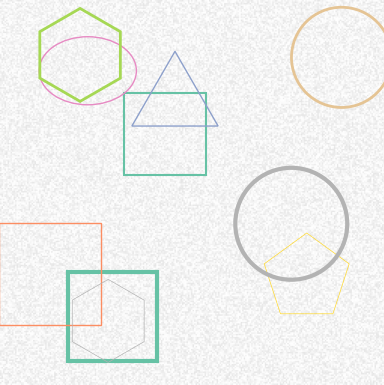[{"shape": "square", "thickness": 1.5, "radius": 0.53, "center": [0.428, 0.651]}, {"shape": "square", "thickness": 3, "radius": 0.58, "center": [0.291, 0.177]}, {"shape": "square", "thickness": 1, "radius": 0.66, "center": [0.131, 0.288]}, {"shape": "triangle", "thickness": 1, "radius": 0.65, "center": [0.455, 0.737]}, {"shape": "oval", "thickness": 1, "radius": 0.63, "center": [0.228, 0.816]}, {"shape": "hexagon", "thickness": 2, "radius": 0.6, "center": [0.208, 0.857]}, {"shape": "pentagon", "thickness": 0.5, "radius": 0.58, "center": [0.797, 0.279]}, {"shape": "circle", "thickness": 2, "radius": 0.65, "center": [0.887, 0.851]}, {"shape": "hexagon", "thickness": 0.5, "radius": 0.54, "center": [0.281, 0.167]}, {"shape": "circle", "thickness": 3, "radius": 0.73, "center": [0.757, 0.419]}]